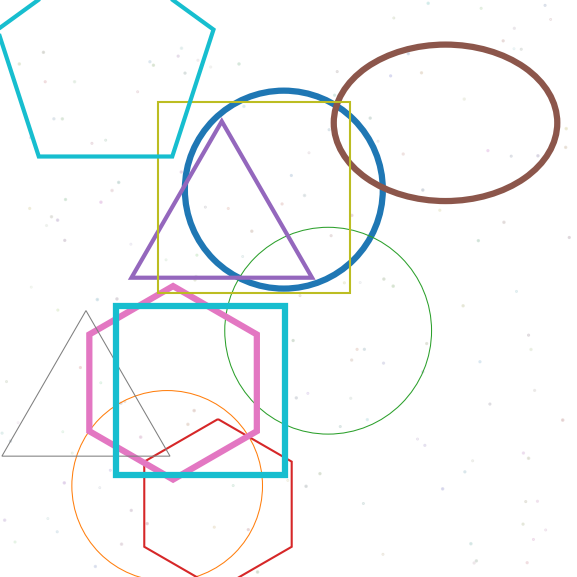[{"shape": "circle", "thickness": 3, "radius": 0.86, "center": [0.491, 0.671]}, {"shape": "circle", "thickness": 0.5, "radius": 0.83, "center": [0.289, 0.158]}, {"shape": "circle", "thickness": 0.5, "radius": 0.9, "center": [0.568, 0.426]}, {"shape": "hexagon", "thickness": 1, "radius": 0.74, "center": [0.377, 0.126]}, {"shape": "triangle", "thickness": 2, "radius": 0.9, "center": [0.384, 0.609]}, {"shape": "oval", "thickness": 3, "radius": 0.97, "center": [0.771, 0.786]}, {"shape": "hexagon", "thickness": 3, "radius": 0.84, "center": [0.3, 0.336]}, {"shape": "triangle", "thickness": 0.5, "radius": 0.84, "center": [0.149, 0.293]}, {"shape": "square", "thickness": 1, "radius": 0.83, "center": [0.44, 0.657]}, {"shape": "pentagon", "thickness": 2, "radius": 0.98, "center": [0.183, 0.887]}, {"shape": "square", "thickness": 3, "radius": 0.73, "center": [0.347, 0.323]}]